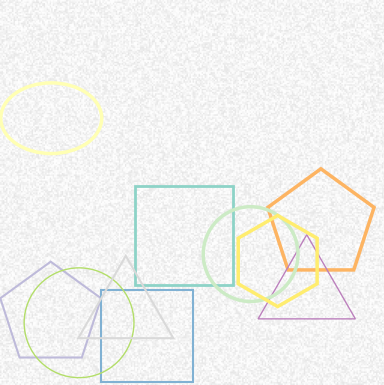[{"shape": "square", "thickness": 2, "radius": 0.64, "center": [0.478, 0.388]}, {"shape": "oval", "thickness": 2.5, "radius": 0.66, "center": [0.133, 0.693]}, {"shape": "pentagon", "thickness": 1.5, "radius": 0.69, "center": [0.132, 0.183]}, {"shape": "square", "thickness": 1.5, "radius": 0.6, "center": [0.382, 0.127]}, {"shape": "pentagon", "thickness": 2.5, "radius": 0.73, "center": [0.834, 0.416]}, {"shape": "circle", "thickness": 1, "radius": 0.71, "center": [0.205, 0.162]}, {"shape": "triangle", "thickness": 1.5, "radius": 0.71, "center": [0.327, 0.193]}, {"shape": "triangle", "thickness": 1, "radius": 0.73, "center": [0.797, 0.245]}, {"shape": "circle", "thickness": 2.5, "radius": 0.62, "center": [0.651, 0.34]}, {"shape": "hexagon", "thickness": 2.5, "radius": 0.59, "center": [0.721, 0.322]}]